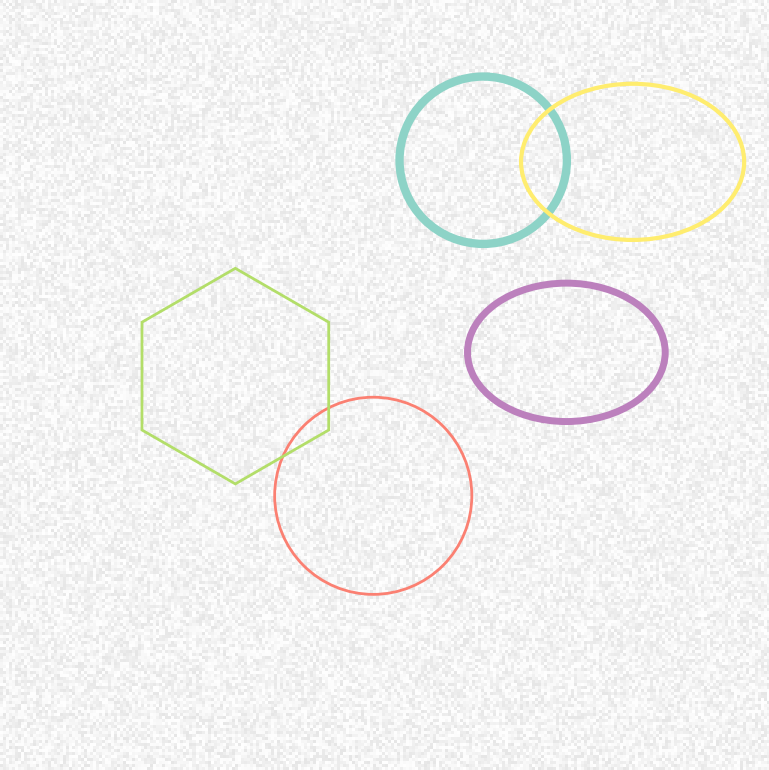[{"shape": "circle", "thickness": 3, "radius": 0.54, "center": [0.628, 0.792]}, {"shape": "circle", "thickness": 1, "radius": 0.64, "center": [0.485, 0.356]}, {"shape": "hexagon", "thickness": 1, "radius": 0.7, "center": [0.306, 0.512]}, {"shape": "oval", "thickness": 2.5, "radius": 0.64, "center": [0.736, 0.542]}, {"shape": "oval", "thickness": 1.5, "radius": 0.72, "center": [0.822, 0.79]}]